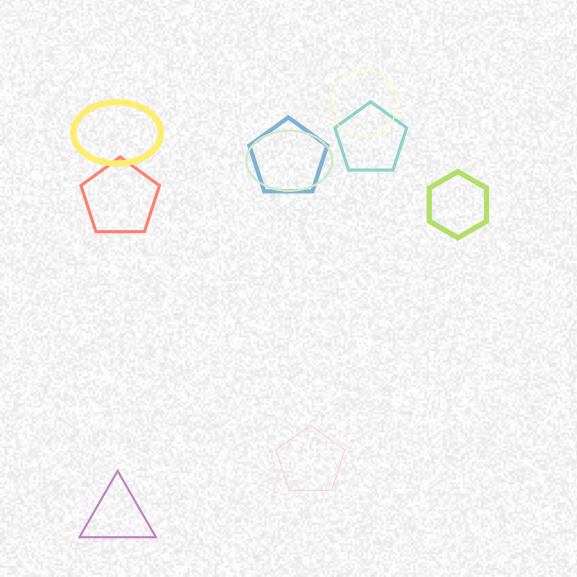[{"shape": "pentagon", "thickness": 1.5, "radius": 0.33, "center": [0.642, 0.758]}, {"shape": "circle", "thickness": 0.5, "radius": 0.29, "center": [0.63, 0.82]}, {"shape": "pentagon", "thickness": 1.5, "radius": 0.36, "center": [0.208, 0.656]}, {"shape": "pentagon", "thickness": 2, "radius": 0.35, "center": [0.499, 0.725]}, {"shape": "hexagon", "thickness": 2.5, "radius": 0.29, "center": [0.793, 0.645]}, {"shape": "pentagon", "thickness": 0.5, "radius": 0.31, "center": [0.538, 0.201]}, {"shape": "triangle", "thickness": 1, "radius": 0.38, "center": [0.204, 0.107]}, {"shape": "oval", "thickness": 1, "radius": 0.37, "center": [0.501, 0.721]}, {"shape": "oval", "thickness": 3, "radius": 0.38, "center": [0.203, 0.769]}]